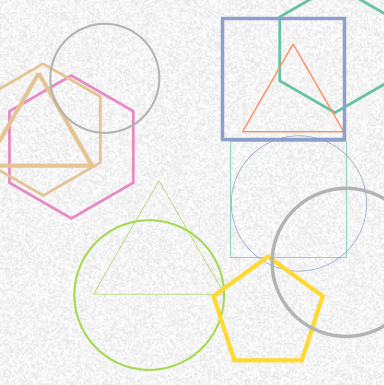[{"shape": "hexagon", "thickness": 2, "radius": 0.83, "center": [0.87, 0.873]}, {"shape": "square", "thickness": 0.5, "radius": 0.75, "center": [0.749, 0.484]}, {"shape": "triangle", "thickness": 1, "radius": 0.76, "center": [0.761, 0.734]}, {"shape": "circle", "thickness": 0.5, "radius": 0.88, "center": [0.776, 0.472]}, {"shape": "square", "thickness": 2.5, "radius": 0.79, "center": [0.734, 0.796]}, {"shape": "hexagon", "thickness": 2, "radius": 0.93, "center": [0.185, 0.618]}, {"shape": "circle", "thickness": 1.5, "radius": 0.97, "center": [0.388, 0.234]}, {"shape": "triangle", "thickness": 0.5, "radius": 0.98, "center": [0.413, 0.334]}, {"shape": "pentagon", "thickness": 3, "radius": 0.75, "center": [0.696, 0.185]}, {"shape": "hexagon", "thickness": 2, "radius": 0.86, "center": [0.112, 0.663]}, {"shape": "triangle", "thickness": 3, "radius": 0.8, "center": [0.1, 0.65]}, {"shape": "circle", "thickness": 1.5, "radius": 0.71, "center": [0.272, 0.797]}, {"shape": "circle", "thickness": 2.5, "radius": 0.96, "center": [0.899, 0.319]}]